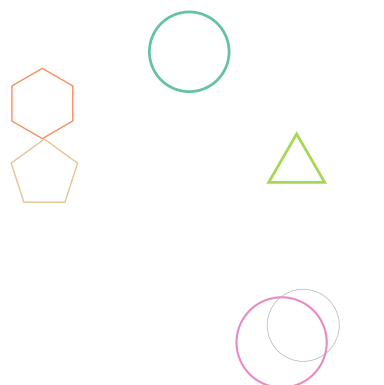[{"shape": "circle", "thickness": 2, "radius": 0.52, "center": [0.492, 0.865]}, {"shape": "hexagon", "thickness": 1, "radius": 0.46, "center": [0.11, 0.731]}, {"shape": "circle", "thickness": 1.5, "radius": 0.59, "center": [0.731, 0.111]}, {"shape": "triangle", "thickness": 2, "radius": 0.42, "center": [0.771, 0.568]}, {"shape": "pentagon", "thickness": 1, "radius": 0.45, "center": [0.115, 0.548]}, {"shape": "circle", "thickness": 0.5, "radius": 0.47, "center": [0.788, 0.155]}]